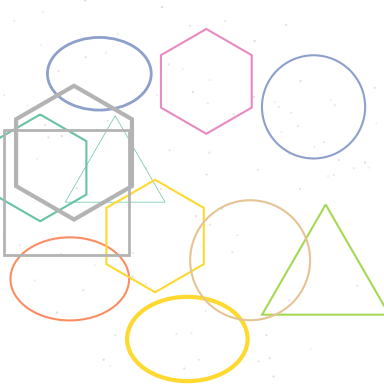[{"shape": "hexagon", "thickness": 1.5, "radius": 0.69, "center": [0.104, 0.564]}, {"shape": "triangle", "thickness": 0.5, "radius": 0.75, "center": [0.299, 0.55]}, {"shape": "oval", "thickness": 1.5, "radius": 0.77, "center": [0.181, 0.276]}, {"shape": "circle", "thickness": 1.5, "radius": 0.67, "center": [0.814, 0.722]}, {"shape": "oval", "thickness": 2, "radius": 0.67, "center": [0.258, 0.808]}, {"shape": "hexagon", "thickness": 1.5, "radius": 0.68, "center": [0.536, 0.789]}, {"shape": "triangle", "thickness": 1.5, "radius": 0.95, "center": [0.846, 0.278]}, {"shape": "oval", "thickness": 3, "radius": 0.78, "center": [0.487, 0.12]}, {"shape": "hexagon", "thickness": 1.5, "radius": 0.73, "center": [0.403, 0.387]}, {"shape": "circle", "thickness": 1.5, "radius": 0.78, "center": [0.65, 0.324]}, {"shape": "hexagon", "thickness": 3, "radius": 0.87, "center": [0.192, 0.604]}, {"shape": "square", "thickness": 2, "radius": 0.81, "center": [0.173, 0.5]}]